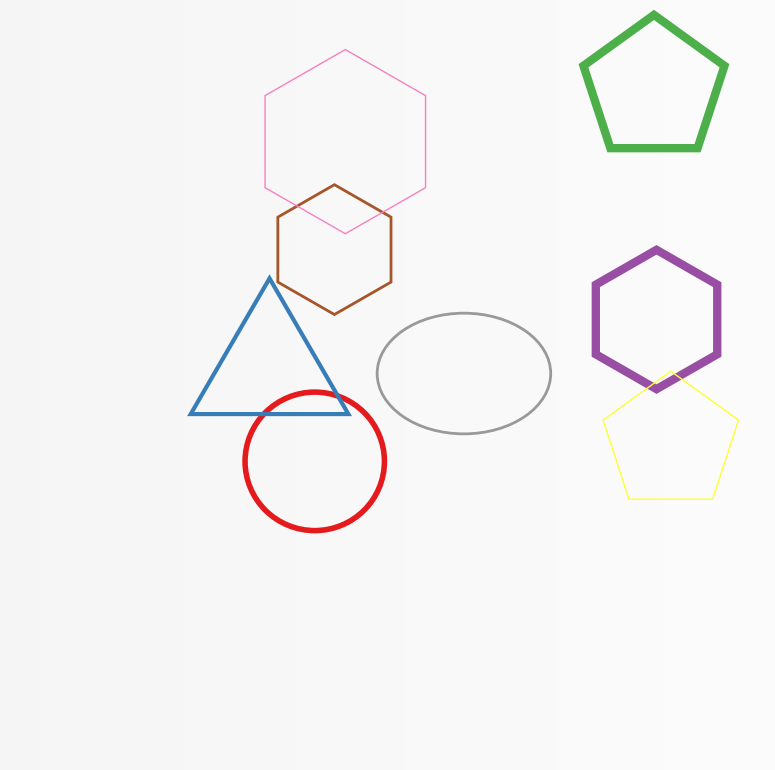[{"shape": "circle", "thickness": 2, "radius": 0.45, "center": [0.406, 0.401]}, {"shape": "triangle", "thickness": 1.5, "radius": 0.59, "center": [0.348, 0.521]}, {"shape": "pentagon", "thickness": 3, "radius": 0.48, "center": [0.844, 0.885]}, {"shape": "hexagon", "thickness": 3, "radius": 0.45, "center": [0.847, 0.585]}, {"shape": "pentagon", "thickness": 0.5, "radius": 0.46, "center": [0.866, 0.426]}, {"shape": "hexagon", "thickness": 1, "radius": 0.42, "center": [0.432, 0.676]}, {"shape": "hexagon", "thickness": 0.5, "radius": 0.6, "center": [0.446, 0.816]}, {"shape": "oval", "thickness": 1, "radius": 0.56, "center": [0.599, 0.515]}]